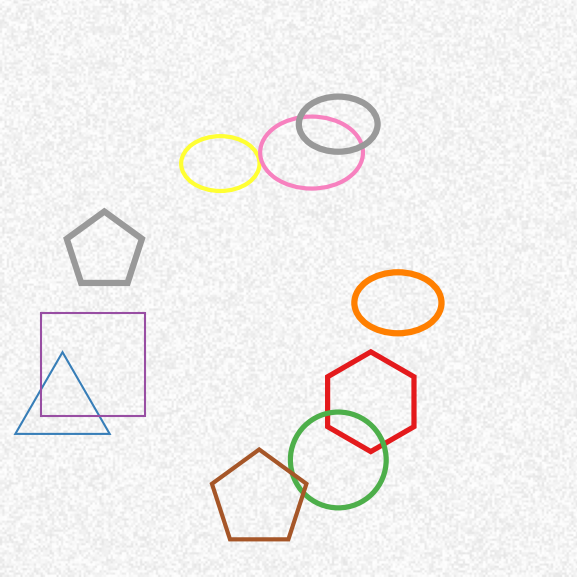[{"shape": "hexagon", "thickness": 2.5, "radius": 0.43, "center": [0.642, 0.304]}, {"shape": "triangle", "thickness": 1, "radius": 0.47, "center": [0.108, 0.295]}, {"shape": "circle", "thickness": 2.5, "radius": 0.41, "center": [0.586, 0.203]}, {"shape": "square", "thickness": 1, "radius": 0.45, "center": [0.161, 0.367]}, {"shape": "oval", "thickness": 3, "radius": 0.38, "center": [0.689, 0.475]}, {"shape": "oval", "thickness": 2, "radius": 0.34, "center": [0.382, 0.716]}, {"shape": "pentagon", "thickness": 2, "radius": 0.43, "center": [0.449, 0.135]}, {"shape": "oval", "thickness": 2, "radius": 0.45, "center": [0.54, 0.735]}, {"shape": "pentagon", "thickness": 3, "radius": 0.34, "center": [0.181, 0.565]}, {"shape": "oval", "thickness": 3, "radius": 0.34, "center": [0.586, 0.784]}]